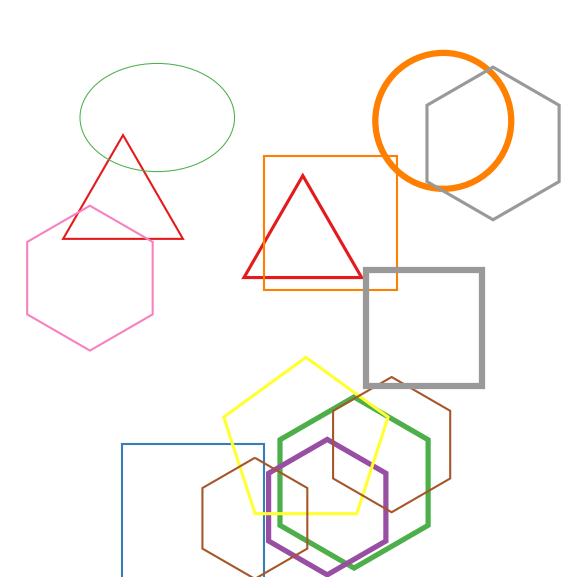[{"shape": "triangle", "thickness": 1, "radius": 0.6, "center": [0.213, 0.645]}, {"shape": "triangle", "thickness": 1.5, "radius": 0.59, "center": [0.524, 0.577]}, {"shape": "square", "thickness": 1, "radius": 0.62, "center": [0.334, 0.107]}, {"shape": "hexagon", "thickness": 2.5, "radius": 0.74, "center": [0.613, 0.164]}, {"shape": "oval", "thickness": 0.5, "radius": 0.67, "center": [0.272, 0.796]}, {"shape": "hexagon", "thickness": 2.5, "radius": 0.59, "center": [0.567, 0.121]}, {"shape": "square", "thickness": 1, "radius": 0.58, "center": [0.572, 0.613]}, {"shape": "circle", "thickness": 3, "radius": 0.59, "center": [0.768, 0.79]}, {"shape": "pentagon", "thickness": 1.5, "radius": 0.75, "center": [0.53, 0.231]}, {"shape": "hexagon", "thickness": 1, "radius": 0.59, "center": [0.678, 0.229]}, {"shape": "hexagon", "thickness": 1, "radius": 0.52, "center": [0.441, 0.102]}, {"shape": "hexagon", "thickness": 1, "radius": 0.63, "center": [0.156, 0.517]}, {"shape": "square", "thickness": 3, "radius": 0.5, "center": [0.734, 0.432]}, {"shape": "hexagon", "thickness": 1.5, "radius": 0.66, "center": [0.854, 0.751]}]